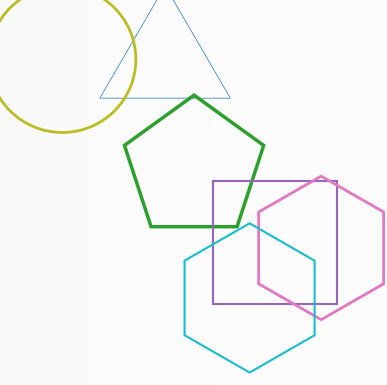[{"shape": "triangle", "thickness": 0.5, "radius": 0.97, "center": [0.426, 0.842]}, {"shape": "pentagon", "thickness": 2.5, "radius": 0.94, "center": [0.501, 0.564]}, {"shape": "square", "thickness": 1.5, "radius": 0.8, "center": [0.71, 0.37]}, {"shape": "hexagon", "thickness": 2, "radius": 0.93, "center": [0.829, 0.356]}, {"shape": "circle", "thickness": 2, "radius": 0.95, "center": [0.161, 0.846]}, {"shape": "hexagon", "thickness": 1.5, "radius": 0.97, "center": [0.644, 0.226]}]